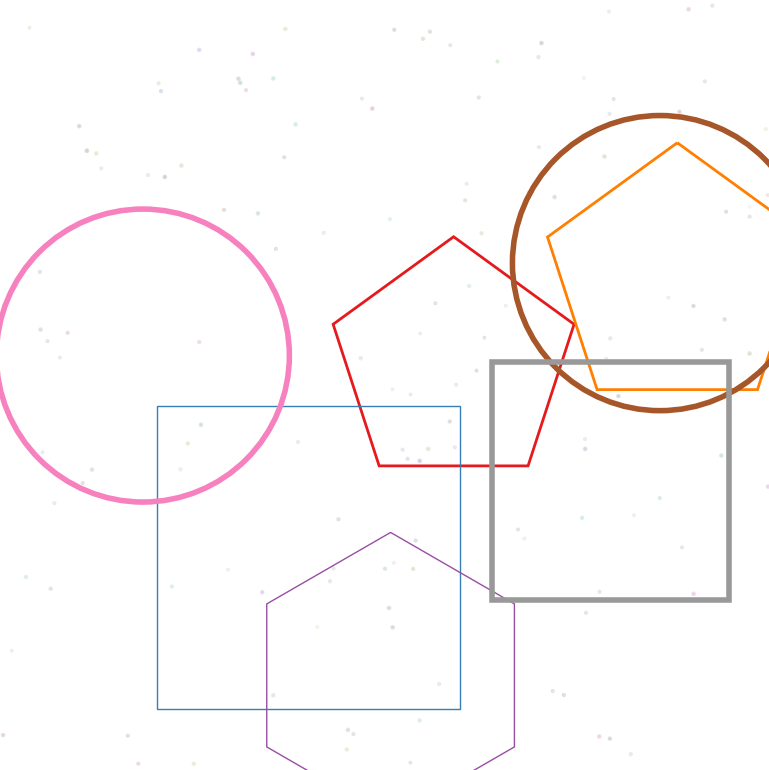[{"shape": "pentagon", "thickness": 1, "radius": 0.82, "center": [0.589, 0.528]}, {"shape": "square", "thickness": 0.5, "radius": 0.98, "center": [0.401, 0.276]}, {"shape": "hexagon", "thickness": 0.5, "radius": 0.93, "center": [0.507, 0.123]}, {"shape": "pentagon", "thickness": 1, "radius": 0.89, "center": [0.88, 0.637]}, {"shape": "circle", "thickness": 2, "radius": 0.96, "center": [0.857, 0.658]}, {"shape": "circle", "thickness": 2, "radius": 0.95, "center": [0.186, 0.538]}, {"shape": "square", "thickness": 2, "radius": 0.77, "center": [0.793, 0.375]}]